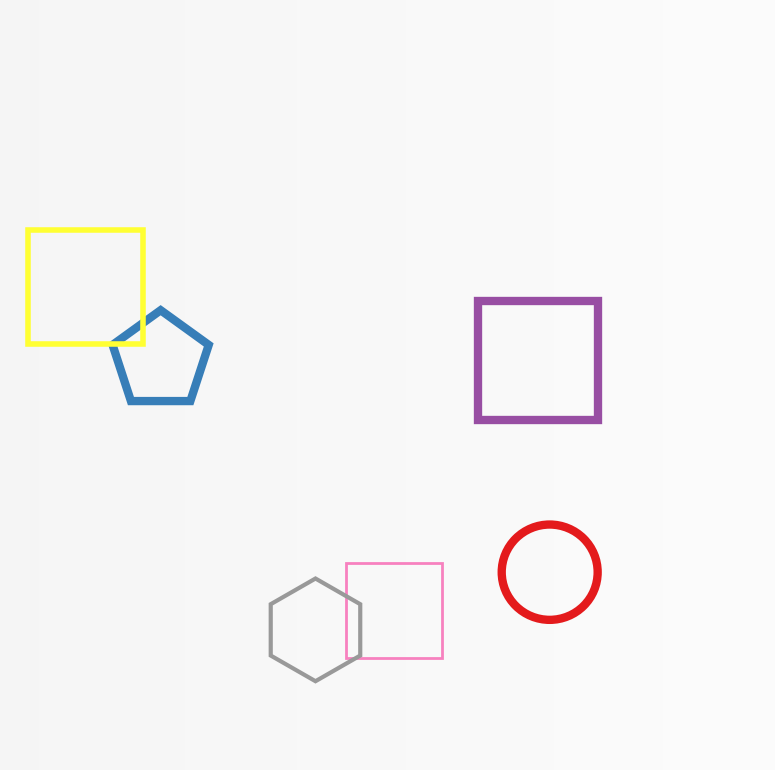[{"shape": "circle", "thickness": 3, "radius": 0.31, "center": [0.709, 0.257]}, {"shape": "pentagon", "thickness": 3, "radius": 0.33, "center": [0.207, 0.532]}, {"shape": "square", "thickness": 3, "radius": 0.39, "center": [0.695, 0.532]}, {"shape": "square", "thickness": 2, "radius": 0.37, "center": [0.111, 0.628]}, {"shape": "square", "thickness": 1, "radius": 0.31, "center": [0.509, 0.207]}, {"shape": "hexagon", "thickness": 1.5, "radius": 0.33, "center": [0.407, 0.182]}]